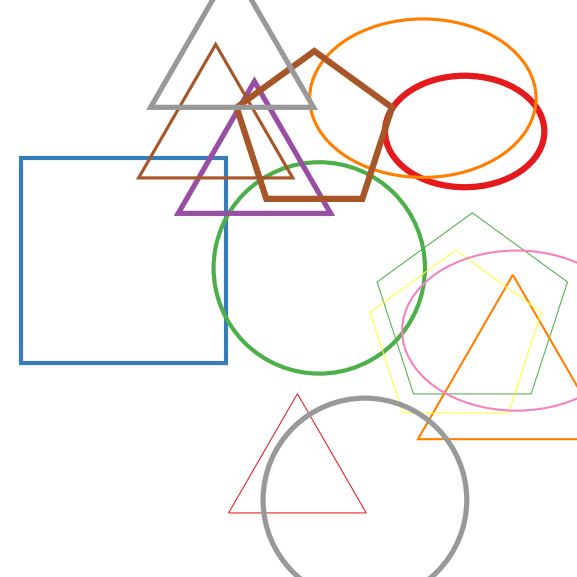[{"shape": "triangle", "thickness": 0.5, "radius": 0.69, "center": [0.515, 0.18]}, {"shape": "oval", "thickness": 3, "radius": 0.69, "center": [0.805, 0.771]}, {"shape": "square", "thickness": 2, "radius": 0.88, "center": [0.214, 0.548]}, {"shape": "pentagon", "thickness": 0.5, "radius": 0.87, "center": [0.818, 0.457]}, {"shape": "circle", "thickness": 2, "radius": 0.92, "center": [0.553, 0.535]}, {"shape": "triangle", "thickness": 2.5, "radius": 0.76, "center": [0.441, 0.706]}, {"shape": "oval", "thickness": 1.5, "radius": 0.98, "center": [0.732, 0.829]}, {"shape": "triangle", "thickness": 1, "radius": 0.95, "center": [0.888, 0.334]}, {"shape": "pentagon", "thickness": 0.5, "radius": 0.78, "center": [0.789, 0.41]}, {"shape": "triangle", "thickness": 1.5, "radius": 0.77, "center": [0.373, 0.768]}, {"shape": "pentagon", "thickness": 3, "radius": 0.71, "center": [0.544, 0.769]}, {"shape": "oval", "thickness": 1, "radius": 0.99, "center": [0.894, 0.427]}, {"shape": "circle", "thickness": 2.5, "radius": 0.88, "center": [0.632, 0.133]}, {"shape": "triangle", "thickness": 2.5, "radius": 0.81, "center": [0.402, 0.895]}]